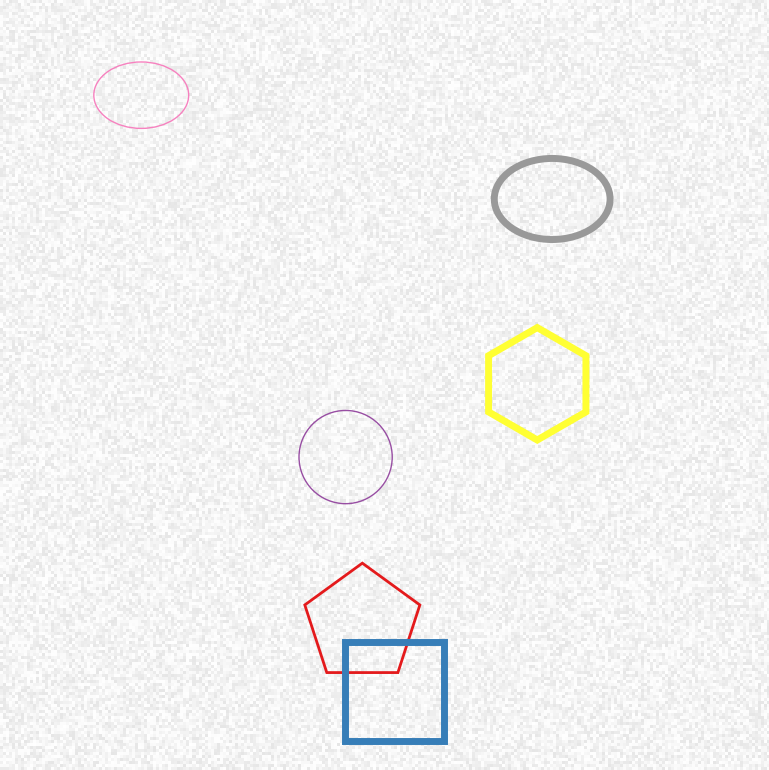[{"shape": "pentagon", "thickness": 1, "radius": 0.39, "center": [0.471, 0.19]}, {"shape": "square", "thickness": 2.5, "radius": 0.32, "center": [0.512, 0.102]}, {"shape": "circle", "thickness": 0.5, "radius": 0.3, "center": [0.449, 0.406]}, {"shape": "hexagon", "thickness": 2.5, "radius": 0.36, "center": [0.698, 0.502]}, {"shape": "oval", "thickness": 0.5, "radius": 0.31, "center": [0.183, 0.876]}, {"shape": "oval", "thickness": 2.5, "radius": 0.38, "center": [0.717, 0.742]}]